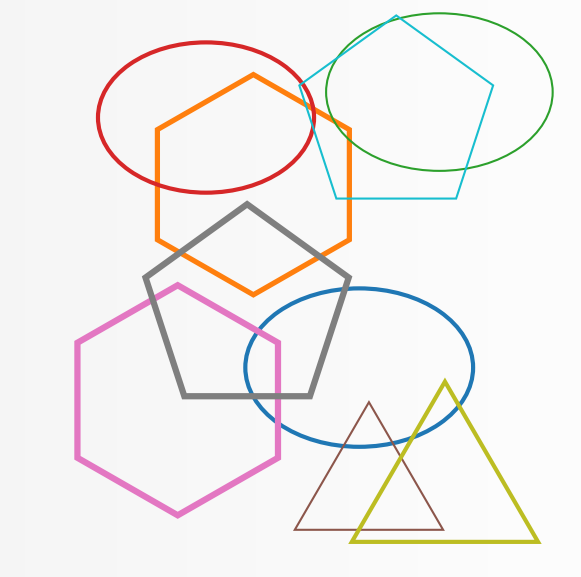[{"shape": "oval", "thickness": 2, "radius": 0.98, "center": [0.618, 0.363]}, {"shape": "hexagon", "thickness": 2.5, "radius": 0.95, "center": [0.436, 0.679]}, {"shape": "oval", "thickness": 1, "radius": 0.97, "center": [0.756, 0.84]}, {"shape": "oval", "thickness": 2, "radius": 0.93, "center": [0.354, 0.796]}, {"shape": "triangle", "thickness": 1, "radius": 0.74, "center": [0.635, 0.155]}, {"shape": "hexagon", "thickness": 3, "radius": 1.0, "center": [0.306, 0.306]}, {"shape": "pentagon", "thickness": 3, "radius": 0.92, "center": [0.425, 0.462]}, {"shape": "triangle", "thickness": 2, "radius": 0.92, "center": [0.765, 0.153]}, {"shape": "pentagon", "thickness": 1, "radius": 0.88, "center": [0.682, 0.797]}]